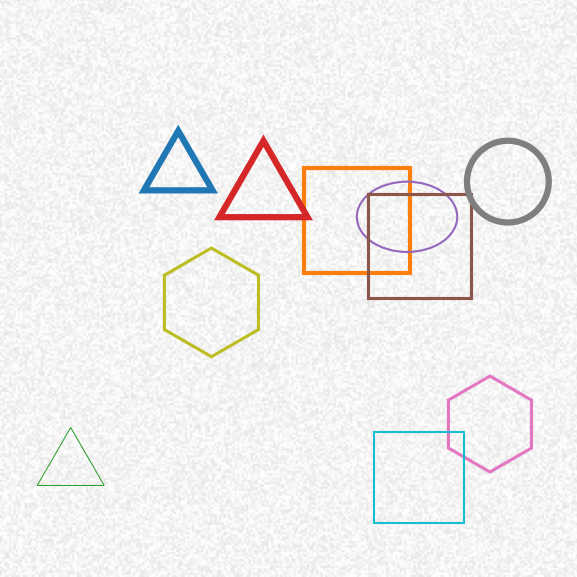[{"shape": "triangle", "thickness": 3, "radius": 0.34, "center": [0.309, 0.704]}, {"shape": "square", "thickness": 2, "radius": 0.46, "center": [0.618, 0.617]}, {"shape": "triangle", "thickness": 0.5, "radius": 0.33, "center": [0.122, 0.192]}, {"shape": "triangle", "thickness": 3, "radius": 0.44, "center": [0.456, 0.667]}, {"shape": "oval", "thickness": 1, "radius": 0.43, "center": [0.705, 0.624]}, {"shape": "square", "thickness": 1.5, "radius": 0.45, "center": [0.727, 0.574]}, {"shape": "hexagon", "thickness": 1.5, "radius": 0.42, "center": [0.848, 0.265]}, {"shape": "circle", "thickness": 3, "radius": 0.35, "center": [0.879, 0.685]}, {"shape": "hexagon", "thickness": 1.5, "radius": 0.47, "center": [0.366, 0.476]}, {"shape": "square", "thickness": 1, "radius": 0.39, "center": [0.725, 0.172]}]